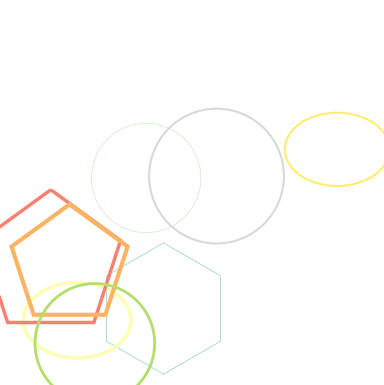[{"shape": "hexagon", "thickness": 0.5, "radius": 0.85, "center": [0.425, 0.199]}, {"shape": "oval", "thickness": 2.5, "radius": 0.7, "center": [0.2, 0.168]}, {"shape": "pentagon", "thickness": 2.5, "radius": 0.95, "center": [0.132, 0.316]}, {"shape": "pentagon", "thickness": 3, "radius": 0.79, "center": [0.181, 0.311]}, {"shape": "circle", "thickness": 2, "radius": 0.78, "center": [0.246, 0.108]}, {"shape": "circle", "thickness": 1.5, "radius": 0.88, "center": [0.562, 0.543]}, {"shape": "circle", "thickness": 0.5, "radius": 0.71, "center": [0.38, 0.538]}, {"shape": "oval", "thickness": 1.5, "radius": 0.68, "center": [0.876, 0.612]}]